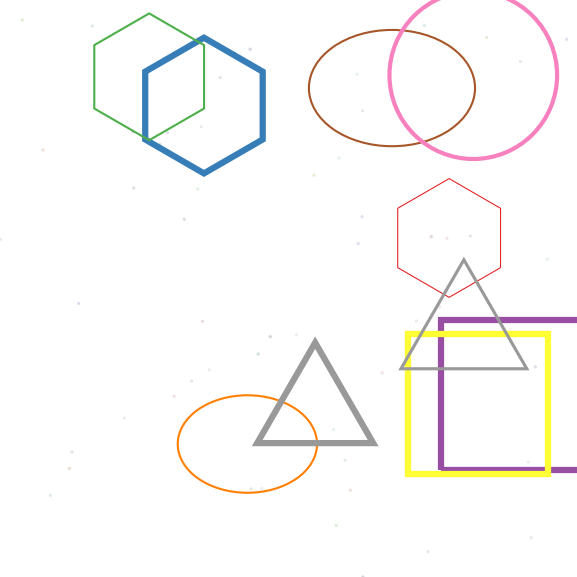[{"shape": "hexagon", "thickness": 0.5, "radius": 0.51, "center": [0.778, 0.587]}, {"shape": "hexagon", "thickness": 3, "radius": 0.59, "center": [0.353, 0.816]}, {"shape": "hexagon", "thickness": 1, "radius": 0.55, "center": [0.258, 0.866]}, {"shape": "square", "thickness": 3, "radius": 0.65, "center": [0.893, 0.315]}, {"shape": "oval", "thickness": 1, "radius": 0.6, "center": [0.428, 0.23]}, {"shape": "square", "thickness": 3, "radius": 0.61, "center": [0.827, 0.299]}, {"shape": "oval", "thickness": 1, "radius": 0.72, "center": [0.679, 0.847]}, {"shape": "circle", "thickness": 2, "radius": 0.73, "center": [0.82, 0.869]}, {"shape": "triangle", "thickness": 1.5, "radius": 0.63, "center": [0.803, 0.423]}, {"shape": "triangle", "thickness": 3, "radius": 0.58, "center": [0.546, 0.29]}]